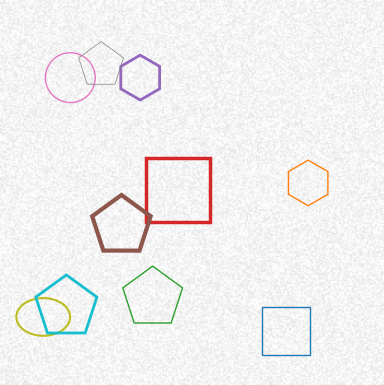[{"shape": "square", "thickness": 1, "radius": 0.31, "center": [0.743, 0.141]}, {"shape": "hexagon", "thickness": 1, "radius": 0.3, "center": [0.8, 0.525]}, {"shape": "pentagon", "thickness": 1, "radius": 0.41, "center": [0.397, 0.227]}, {"shape": "square", "thickness": 2.5, "radius": 0.41, "center": [0.463, 0.507]}, {"shape": "hexagon", "thickness": 2, "radius": 0.29, "center": [0.364, 0.798]}, {"shape": "pentagon", "thickness": 3, "radius": 0.4, "center": [0.315, 0.414]}, {"shape": "circle", "thickness": 1, "radius": 0.32, "center": [0.183, 0.798]}, {"shape": "pentagon", "thickness": 0.5, "radius": 0.31, "center": [0.263, 0.831]}, {"shape": "oval", "thickness": 1.5, "radius": 0.35, "center": [0.112, 0.177]}, {"shape": "pentagon", "thickness": 2, "radius": 0.42, "center": [0.172, 0.203]}]